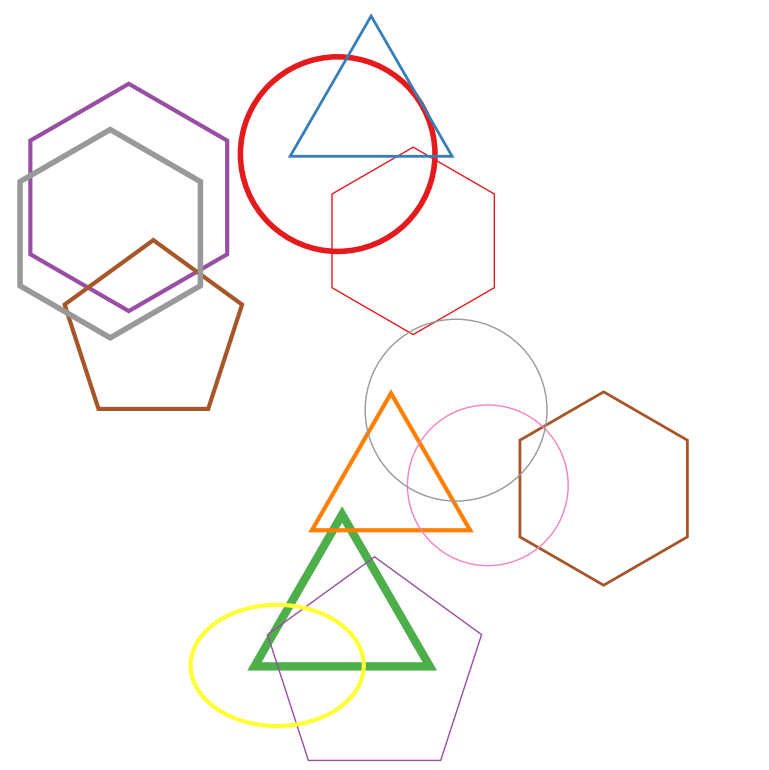[{"shape": "circle", "thickness": 2, "radius": 0.63, "center": [0.439, 0.8]}, {"shape": "hexagon", "thickness": 0.5, "radius": 0.61, "center": [0.537, 0.687]}, {"shape": "triangle", "thickness": 1, "radius": 0.61, "center": [0.482, 0.858]}, {"shape": "triangle", "thickness": 3, "radius": 0.66, "center": [0.444, 0.2]}, {"shape": "hexagon", "thickness": 1.5, "radius": 0.74, "center": [0.167, 0.744]}, {"shape": "pentagon", "thickness": 0.5, "radius": 0.73, "center": [0.486, 0.131]}, {"shape": "triangle", "thickness": 1.5, "radius": 0.59, "center": [0.508, 0.371]}, {"shape": "oval", "thickness": 1.5, "radius": 0.56, "center": [0.36, 0.136]}, {"shape": "hexagon", "thickness": 1, "radius": 0.63, "center": [0.784, 0.366]}, {"shape": "pentagon", "thickness": 1.5, "radius": 0.61, "center": [0.199, 0.567]}, {"shape": "circle", "thickness": 0.5, "radius": 0.52, "center": [0.634, 0.37]}, {"shape": "circle", "thickness": 0.5, "radius": 0.59, "center": [0.592, 0.467]}, {"shape": "hexagon", "thickness": 2, "radius": 0.68, "center": [0.143, 0.697]}]